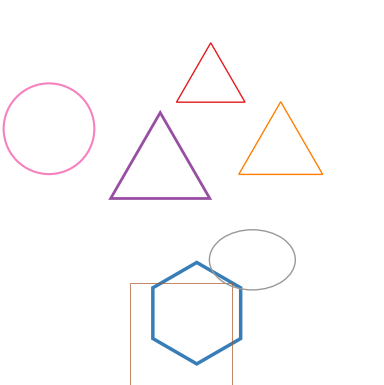[{"shape": "triangle", "thickness": 1, "radius": 0.51, "center": [0.547, 0.786]}, {"shape": "hexagon", "thickness": 2.5, "radius": 0.66, "center": [0.511, 0.187]}, {"shape": "triangle", "thickness": 2, "radius": 0.74, "center": [0.416, 0.559]}, {"shape": "triangle", "thickness": 1, "radius": 0.63, "center": [0.729, 0.61]}, {"shape": "square", "thickness": 0.5, "radius": 0.66, "center": [0.47, 0.132]}, {"shape": "circle", "thickness": 1.5, "radius": 0.59, "center": [0.127, 0.666]}, {"shape": "oval", "thickness": 1, "radius": 0.56, "center": [0.655, 0.325]}]